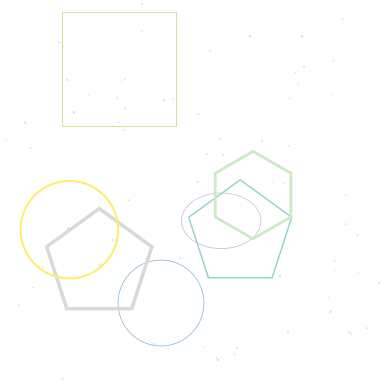[{"shape": "pentagon", "thickness": 1, "radius": 0.7, "center": [0.624, 0.392]}, {"shape": "oval", "thickness": 0.5, "radius": 0.52, "center": [0.575, 0.426]}, {"shape": "circle", "thickness": 0.5, "radius": 0.56, "center": [0.418, 0.213]}, {"shape": "square", "thickness": 0.5, "radius": 0.74, "center": [0.31, 0.82]}, {"shape": "pentagon", "thickness": 2.5, "radius": 0.72, "center": [0.258, 0.315]}, {"shape": "hexagon", "thickness": 2, "radius": 0.57, "center": [0.657, 0.493]}, {"shape": "circle", "thickness": 1.5, "radius": 0.63, "center": [0.18, 0.403]}]